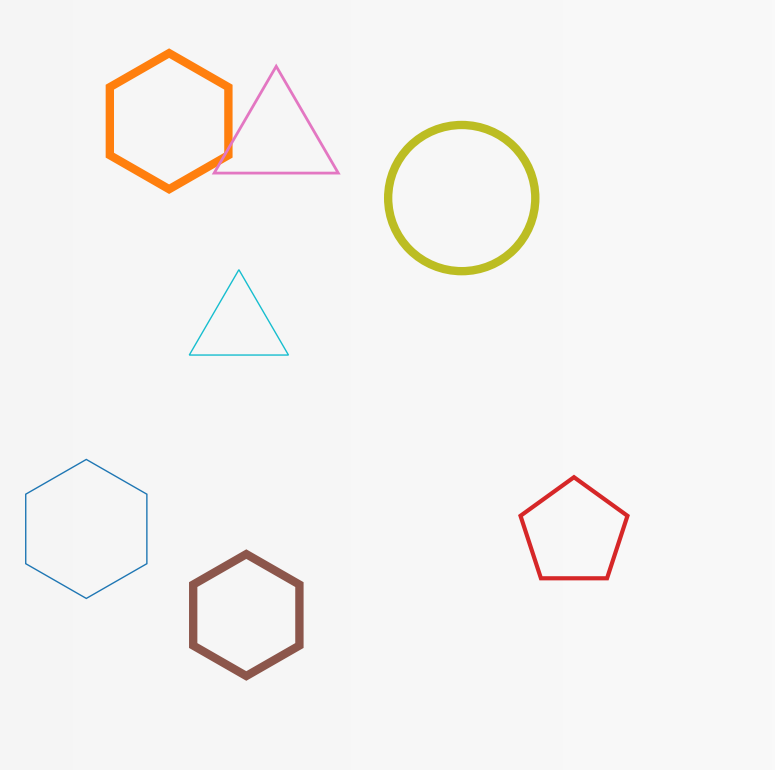[{"shape": "hexagon", "thickness": 0.5, "radius": 0.45, "center": [0.111, 0.313]}, {"shape": "hexagon", "thickness": 3, "radius": 0.44, "center": [0.218, 0.843]}, {"shape": "pentagon", "thickness": 1.5, "radius": 0.36, "center": [0.741, 0.308]}, {"shape": "hexagon", "thickness": 3, "radius": 0.4, "center": [0.318, 0.201]}, {"shape": "triangle", "thickness": 1, "radius": 0.46, "center": [0.356, 0.821]}, {"shape": "circle", "thickness": 3, "radius": 0.47, "center": [0.596, 0.743]}, {"shape": "triangle", "thickness": 0.5, "radius": 0.37, "center": [0.308, 0.576]}]